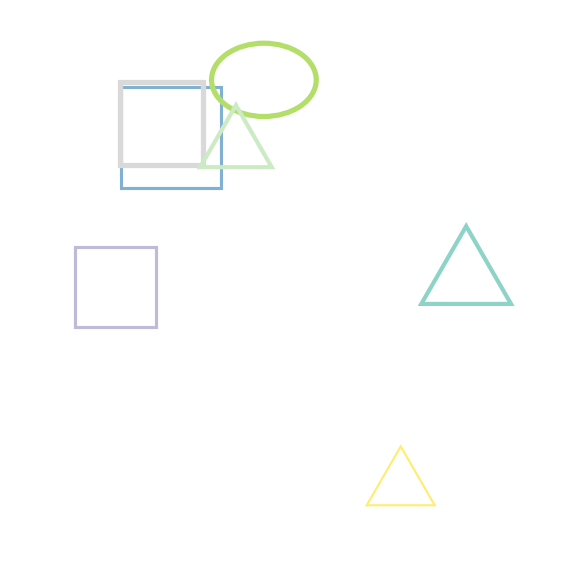[{"shape": "triangle", "thickness": 2, "radius": 0.45, "center": [0.807, 0.518]}, {"shape": "square", "thickness": 1.5, "radius": 0.35, "center": [0.2, 0.501]}, {"shape": "square", "thickness": 1.5, "radius": 0.44, "center": [0.296, 0.761]}, {"shape": "oval", "thickness": 2.5, "radius": 0.45, "center": [0.457, 0.861]}, {"shape": "square", "thickness": 2.5, "radius": 0.36, "center": [0.28, 0.785]}, {"shape": "triangle", "thickness": 2, "radius": 0.36, "center": [0.409, 0.745]}, {"shape": "triangle", "thickness": 1, "radius": 0.34, "center": [0.694, 0.158]}]